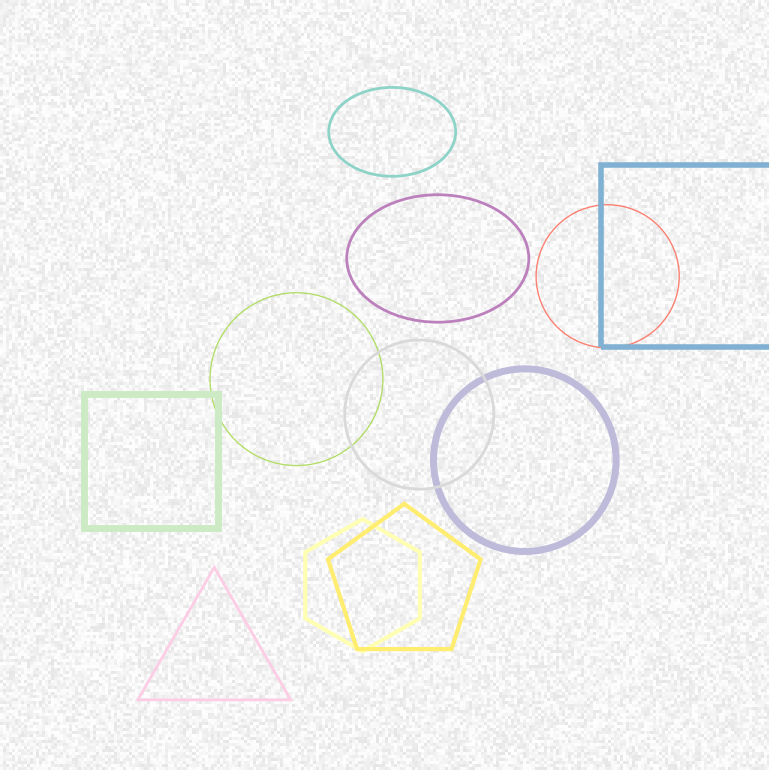[{"shape": "oval", "thickness": 1, "radius": 0.41, "center": [0.509, 0.829]}, {"shape": "hexagon", "thickness": 1.5, "radius": 0.43, "center": [0.471, 0.24]}, {"shape": "circle", "thickness": 2.5, "radius": 0.59, "center": [0.682, 0.402]}, {"shape": "circle", "thickness": 0.5, "radius": 0.46, "center": [0.789, 0.641]}, {"shape": "square", "thickness": 2, "radius": 0.59, "center": [0.899, 0.668]}, {"shape": "circle", "thickness": 0.5, "radius": 0.56, "center": [0.385, 0.508]}, {"shape": "triangle", "thickness": 1, "radius": 0.57, "center": [0.278, 0.148]}, {"shape": "circle", "thickness": 1, "radius": 0.48, "center": [0.544, 0.462]}, {"shape": "oval", "thickness": 1, "radius": 0.59, "center": [0.569, 0.664]}, {"shape": "square", "thickness": 2.5, "radius": 0.43, "center": [0.196, 0.401]}, {"shape": "pentagon", "thickness": 1.5, "radius": 0.52, "center": [0.525, 0.241]}]